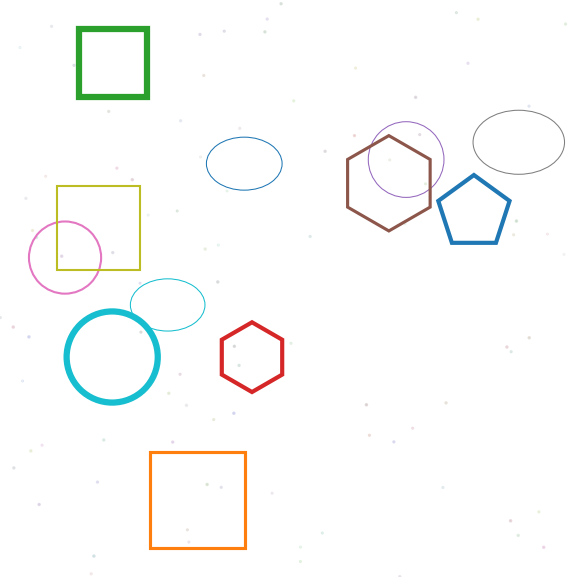[{"shape": "oval", "thickness": 0.5, "radius": 0.33, "center": [0.423, 0.716]}, {"shape": "pentagon", "thickness": 2, "radius": 0.32, "center": [0.821, 0.631]}, {"shape": "square", "thickness": 1.5, "radius": 0.41, "center": [0.342, 0.133]}, {"shape": "square", "thickness": 3, "radius": 0.29, "center": [0.195, 0.89]}, {"shape": "hexagon", "thickness": 2, "radius": 0.3, "center": [0.436, 0.381]}, {"shape": "circle", "thickness": 0.5, "radius": 0.33, "center": [0.703, 0.723]}, {"shape": "hexagon", "thickness": 1.5, "radius": 0.41, "center": [0.673, 0.682]}, {"shape": "circle", "thickness": 1, "radius": 0.31, "center": [0.113, 0.553]}, {"shape": "oval", "thickness": 0.5, "radius": 0.4, "center": [0.898, 0.753]}, {"shape": "square", "thickness": 1, "radius": 0.36, "center": [0.17, 0.605]}, {"shape": "circle", "thickness": 3, "radius": 0.39, "center": [0.194, 0.381]}, {"shape": "oval", "thickness": 0.5, "radius": 0.32, "center": [0.29, 0.471]}]